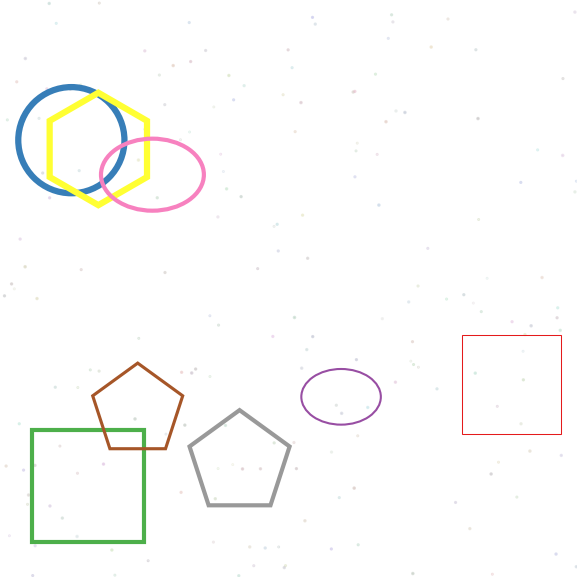[{"shape": "square", "thickness": 0.5, "radius": 0.43, "center": [0.886, 0.333]}, {"shape": "circle", "thickness": 3, "radius": 0.46, "center": [0.124, 0.756]}, {"shape": "square", "thickness": 2, "radius": 0.48, "center": [0.153, 0.158]}, {"shape": "oval", "thickness": 1, "radius": 0.34, "center": [0.591, 0.312]}, {"shape": "hexagon", "thickness": 3, "radius": 0.49, "center": [0.17, 0.741]}, {"shape": "pentagon", "thickness": 1.5, "radius": 0.41, "center": [0.238, 0.288]}, {"shape": "oval", "thickness": 2, "radius": 0.45, "center": [0.264, 0.697]}, {"shape": "pentagon", "thickness": 2, "radius": 0.46, "center": [0.415, 0.198]}]